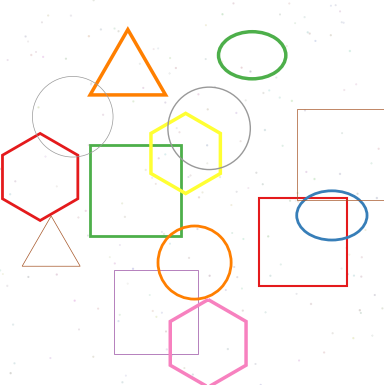[{"shape": "square", "thickness": 1.5, "radius": 0.57, "center": [0.787, 0.371]}, {"shape": "hexagon", "thickness": 2, "radius": 0.57, "center": [0.104, 0.54]}, {"shape": "oval", "thickness": 2, "radius": 0.46, "center": [0.862, 0.44]}, {"shape": "square", "thickness": 2, "radius": 0.59, "center": [0.352, 0.505]}, {"shape": "oval", "thickness": 2.5, "radius": 0.44, "center": [0.655, 0.856]}, {"shape": "square", "thickness": 0.5, "radius": 0.54, "center": [0.405, 0.19]}, {"shape": "triangle", "thickness": 2.5, "radius": 0.57, "center": [0.332, 0.81]}, {"shape": "circle", "thickness": 2, "radius": 0.47, "center": [0.505, 0.318]}, {"shape": "hexagon", "thickness": 2.5, "radius": 0.52, "center": [0.482, 0.601]}, {"shape": "triangle", "thickness": 0.5, "radius": 0.44, "center": [0.133, 0.352]}, {"shape": "square", "thickness": 0.5, "radius": 0.59, "center": [0.89, 0.599]}, {"shape": "hexagon", "thickness": 2.5, "radius": 0.57, "center": [0.541, 0.108]}, {"shape": "circle", "thickness": 0.5, "radius": 0.52, "center": [0.189, 0.697]}, {"shape": "circle", "thickness": 1, "radius": 0.54, "center": [0.543, 0.667]}]